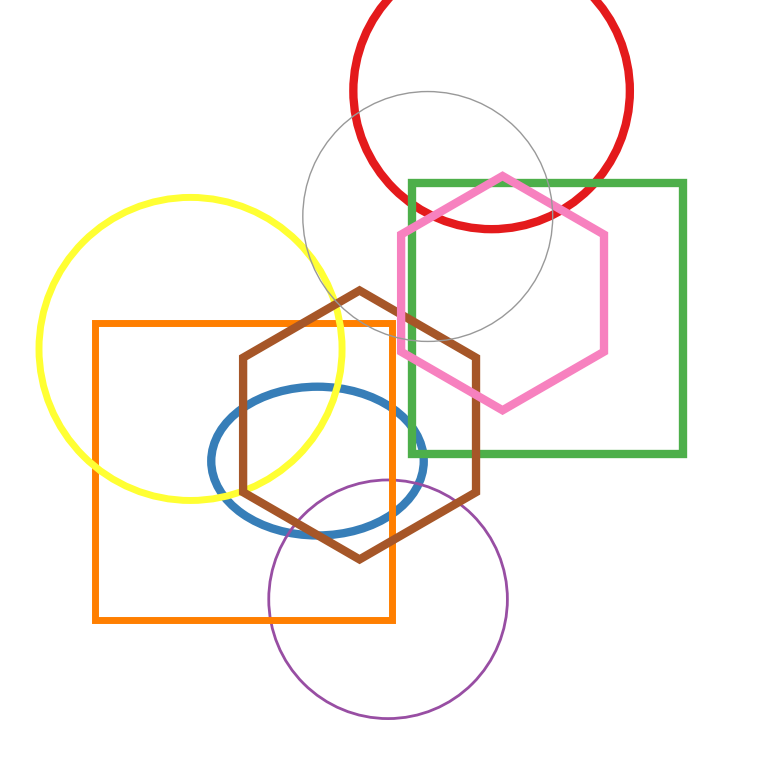[{"shape": "circle", "thickness": 3, "radius": 0.9, "center": [0.638, 0.882]}, {"shape": "oval", "thickness": 3, "radius": 0.69, "center": [0.412, 0.401]}, {"shape": "square", "thickness": 3, "radius": 0.88, "center": [0.711, 0.586]}, {"shape": "circle", "thickness": 1, "radius": 0.77, "center": [0.504, 0.222]}, {"shape": "square", "thickness": 2.5, "radius": 0.97, "center": [0.316, 0.388]}, {"shape": "circle", "thickness": 2.5, "radius": 0.98, "center": [0.247, 0.547]}, {"shape": "hexagon", "thickness": 3, "radius": 0.87, "center": [0.467, 0.448]}, {"shape": "hexagon", "thickness": 3, "radius": 0.76, "center": [0.653, 0.619]}, {"shape": "circle", "thickness": 0.5, "radius": 0.81, "center": [0.556, 0.719]}]